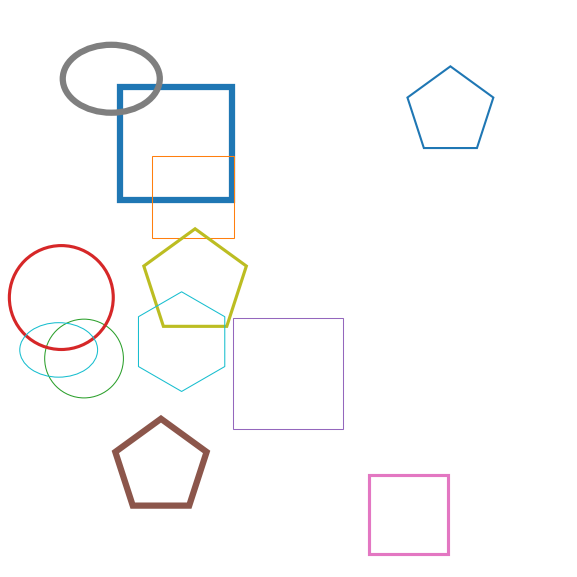[{"shape": "pentagon", "thickness": 1, "radius": 0.39, "center": [0.78, 0.806]}, {"shape": "square", "thickness": 3, "radius": 0.49, "center": [0.305, 0.751]}, {"shape": "square", "thickness": 0.5, "radius": 0.36, "center": [0.334, 0.658]}, {"shape": "circle", "thickness": 0.5, "radius": 0.34, "center": [0.146, 0.378]}, {"shape": "circle", "thickness": 1.5, "radius": 0.45, "center": [0.106, 0.484]}, {"shape": "square", "thickness": 0.5, "radius": 0.48, "center": [0.498, 0.352]}, {"shape": "pentagon", "thickness": 3, "radius": 0.42, "center": [0.279, 0.191]}, {"shape": "square", "thickness": 1.5, "radius": 0.34, "center": [0.707, 0.108]}, {"shape": "oval", "thickness": 3, "radius": 0.42, "center": [0.193, 0.863]}, {"shape": "pentagon", "thickness": 1.5, "radius": 0.47, "center": [0.338, 0.51]}, {"shape": "oval", "thickness": 0.5, "radius": 0.34, "center": [0.102, 0.393]}, {"shape": "hexagon", "thickness": 0.5, "radius": 0.43, "center": [0.314, 0.408]}]